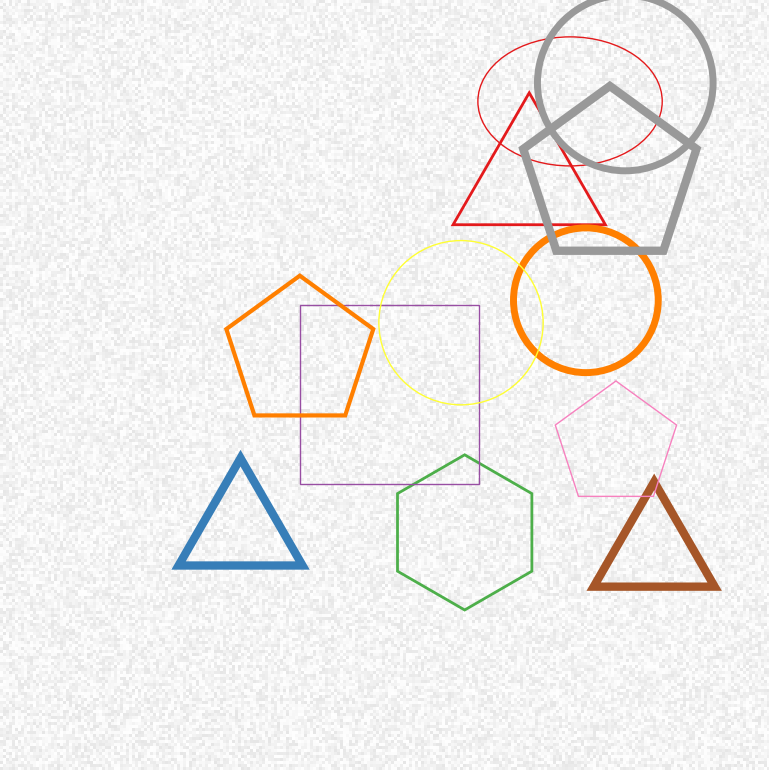[{"shape": "oval", "thickness": 0.5, "radius": 0.6, "center": [0.74, 0.868]}, {"shape": "triangle", "thickness": 1, "radius": 0.57, "center": [0.687, 0.765]}, {"shape": "triangle", "thickness": 3, "radius": 0.46, "center": [0.312, 0.312]}, {"shape": "hexagon", "thickness": 1, "radius": 0.5, "center": [0.603, 0.309]}, {"shape": "square", "thickness": 0.5, "radius": 0.58, "center": [0.506, 0.488]}, {"shape": "circle", "thickness": 2.5, "radius": 0.47, "center": [0.761, 0.61]}, {"shape": "pentagon", "thickness": 1.5, "radius": 0.5, "center": [0.389, 0.542]}, {"shape": "circle", "thickness": 0.5, "radius": 0.53, "center": [0.599, 0.581]}, {"shape": "triangle", "thickness": 3, "radius": 0.45, "center": [0.85, 0.283]}, {"shape": "pentagon", "thickness": 0.5, "radius": 0.41, "center": [0.8, 0.422]}, {"shape": "circle", "thickness": 2.5, "radius": 0.57, "center": [0.812, 0.892]}, {"shape": "pentagon", "thickness": 3, "radius": 0.59, "center": [0.792, 0.77]}]